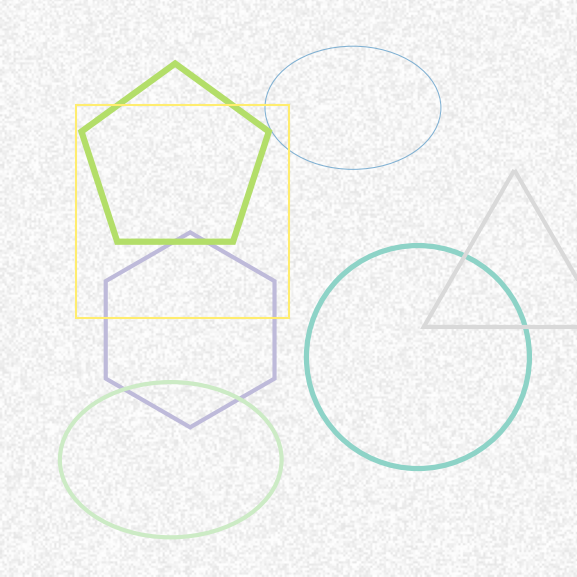[{"shape": "circle", "thickness": 2.5, "radius": 0.97, "center": [0.724, 0.381]}, {"shape": "hexagon", "thickness": 2, "radius": 0.84, "center": [0.329, 0.428]}, {"shape": "oval", "thickness": 0.5, "radius": 0.76, "center": [0.611, 0.813]}, {"shape": "pentagon", "thickness": 3, "radius": 0.85, "center": [0.303, 0.719]}, {"shape": "triangle", "thickness": 2, "radius": 0.91, "center": [0.891, 0.524]}, {"shape": "oval", "thickness": 2, "radius": 0.96, "center": [0.296, 0.203]}, {"shape": "square", "thickness": 1, "radius": 0.92, "center": [0.316, 0.633]}]